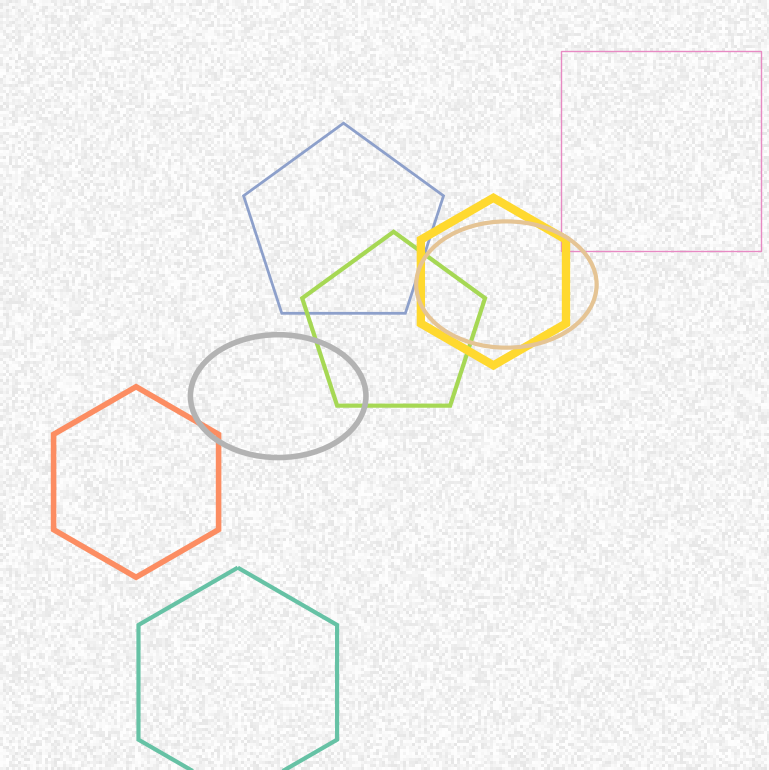[{"shape": "hexagon", "thickness": 1.5, "radius": 0.74, "center": [0.309, 0.114]}, {"shape": "hexagon", "thickness": 2, "radius": 0.62, "center": [0.177, 0.374]}, {"shape": "pentagon", "thickness": 1, "radius": 0.68, "center": [0.446, 0.704]}, {"shape": "square", "thickness": 0.5, "radius": 0.65, "center": [0.859, 0.804]}, {"shape": "pentagon", "thickness": 1.5, "radius": 0.62, "center": [0.511, 0.574]}, {"shape": "hexagon", "thickness": 3, "radius": 0.54, "center": [0.641, 0.634]}, {"shape": "oval", "thickness": 1.5, "radius": 0.59, "center": [0.658, 0.63]}, {"shape": "oval", "thickness": 2, "radius": 0.57, "center": [0.361, 0.486]}]